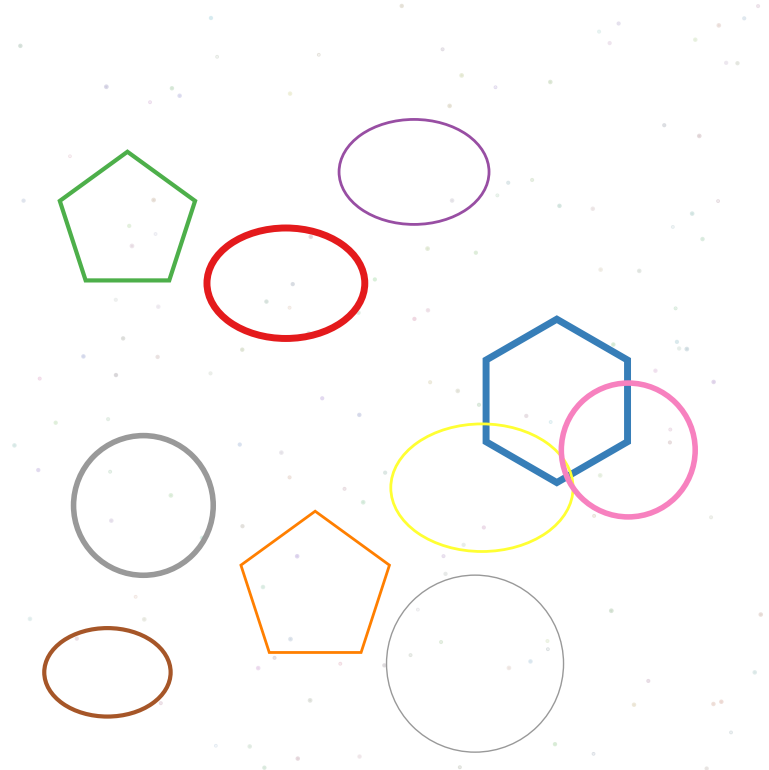[{"shape": "oval", "thickness": 2.5, "radius": 0.51, "center": [0.371, 0.632]}, {"shape": "hexagon", "thickness": 2.5, "radius": 0.53, "center": [0.723, 0.479]}, {"shape": "pentagon", "thickness": 1.5, "radius": 0.46, "center": [0.166, 0.711]}, {"shape": "oval", "thickness": 1, "radius": 0.49, "center": [0.538, 0.777]}, {"shape": "pentagon", "thickness": 1, "radius": 0.51, "center": [0.409, 0.235]}, {"shape": "oval", "thickness": 1, "radius": 0.59, "center": [0.626, 0.367]}, {"shape": "oval", "thickness": 1.5, "radius": 0.41, "center": [0.14, 0.127]}, {"shape": "circle", "thickness": 2, "radius": 0.43, "center": [0.816, 0.416]}, {"shape": "circle", "thickness": 0.5, "radius": 0.57, "center": [0.617, 0.138]}, {"shape": "circle", "thickness": 2, "radius": 0.45, "center": [0.186, 0.344]}]